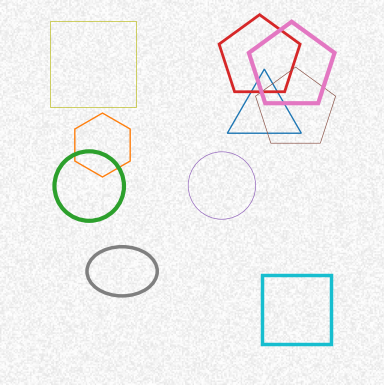[{"shape": "triangle", "thickness": 1, "radius": 0.55, "center": [0.687, 0.709]}, {"shape": "hexagon", "thickness": 1, "radius": 0.42, "center": [0.266, 0.623]}, {"shape": "circle", "thickness": 3, "radius": 0.45, "center": [0.232, 0.517]}, {"shape": "pentagon", "thickness": 2, "radius": 0.55, "center": [0.674, 0.851]}, {"shape": "circle", "thickness": 0.5, "radius": 0.44, "center": [0.576, 0.518]}, {"shape": "pentagon", "thickness": 0.5, "radius": 0.55, "center": [0.768, 0.716]}, {"shape": "pentagon", "thickness": 3, "radius": 0.59, "center": [0.758, 0.827]}, {"shape": "oval", "thickness": 2.5, "radius": 0.46, "center": [0.317, 0.295]}, {"shape": "square", "thickness": 0.5, "radius": 0.56, "center": [0.242, 0.834]}, {"shape": "square", "thickness": 2.5, "radius": 0.45, "center": [0.769, 0.196]}]